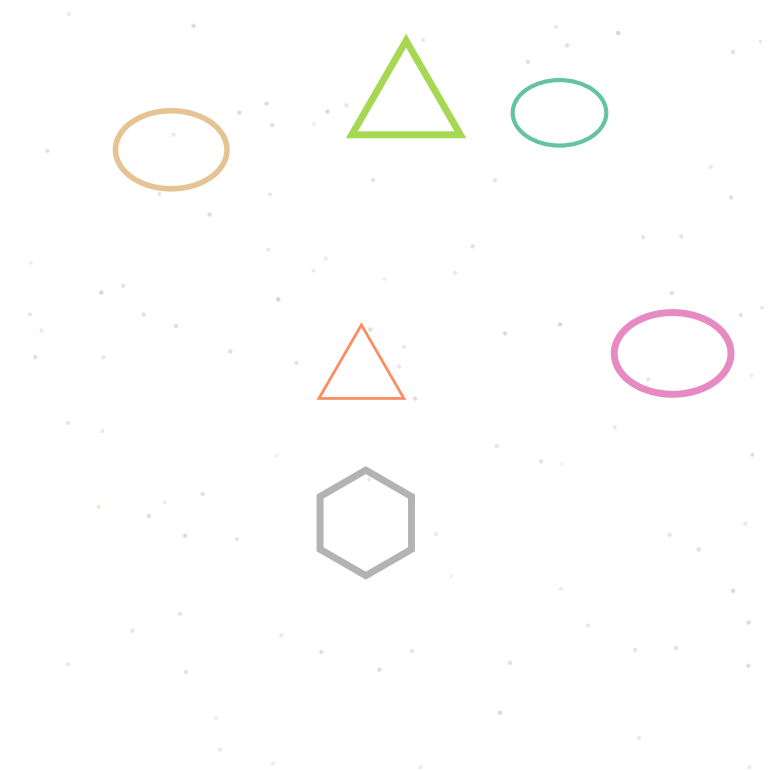[{"shape": "oval", "thickness": 1.5, "radius": 0.3, "center": [0.727, 0.853]}, {"shape": "triangle", "thickness": 1, "radius": 0.32, "center": [0.469, 0.514]}, {"shape": "oval", "thickness": 2.5, "radius": 0.38, "center": [0.874, 0.541]}, {"shape": "triangle", "thickness": 2.5, "radius": 0.41, "center": [0.527, 0.866]}, {"shape": "oval", "thickness": 2, "radius": 0.36, "center": [0.222, 0.806]}, {"shape": "hexagon", "thickness": 2.5, "radius": 0.34, "center": [0.475, 0.321]}]